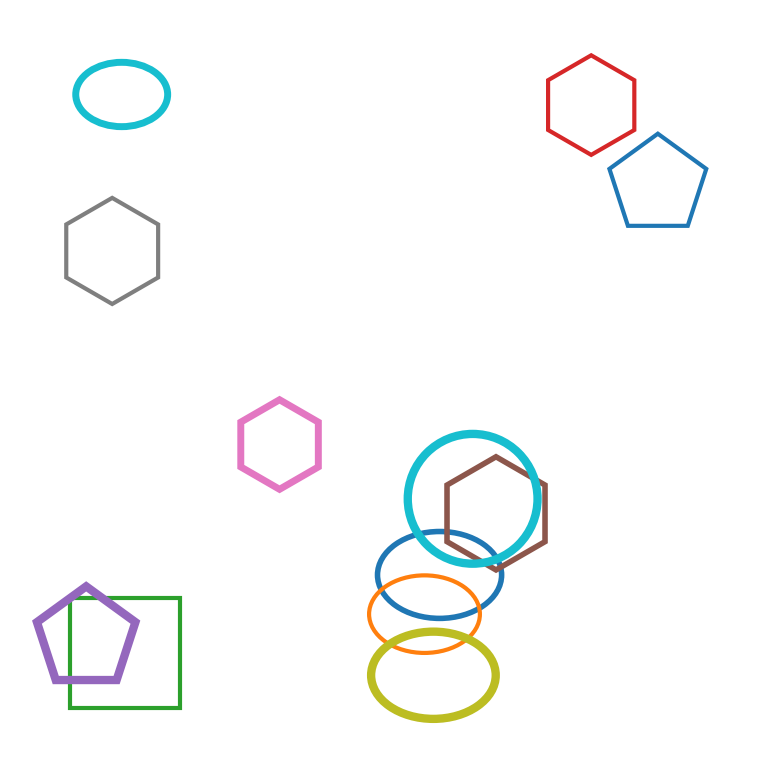[{"shape": "oval", "thickness": 2, "radius": 0.4, "center": [0.571, 0.253]}, {"shape": "pentagon", "thickness": 1.5, "radius": 0.33, "center": [0.854, 0.76]}, {"shape": "oval", "thickness": 1.5, "radius": 0.36, "center": [0.551, 0.202]}, {"shape": "square", "thickness": 1.5, "radius": 0.36, "center": [0.162, 0.152]}, {"shape": "hexagon", "thickness": 1.5, "radius": 0.32, "center": [0.768, 0.864]}, {"shape": "pentagon", "thickness": 3, "radius": 0.34, "center": [0.112, 0.171]}, {"shape": "hexagon", "thickness": 2, "radius": 0.37, "center": [0.644, 0.333]}, {"shape": "hexagon", "thickness": 2.5, "radius": 0.29, "center": [0.363, 0.423]}, {"shape": "hexagon", "thickness": 1.5, "radius": 0.34, "center": [0.146, 0.674]}, {"shape": "oval", "thickness": 3, "radius": 0.4, "center": [0.563, 0.123]}, {"shape": "circle", "thickness": 3, "radius": 0.42, "center": [0.614, 0.352]}, {"shape": "oval", "thickness": 2.5, "radius": 0.3, "center": [0.158, 0.877]}]